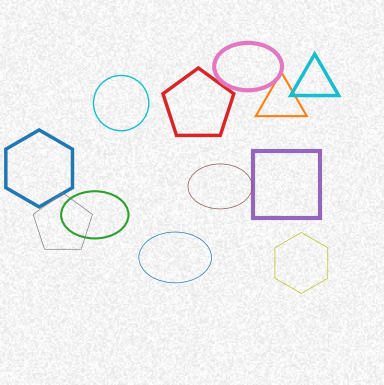[{"shape": "hexagon", "thickness": 2.5, "radius": 0.5, "center": [0.102, 0.562]}, {"shape": "oval", "thickness": 0.5, "radius": 0.47, "center": [0.455, 0.331]}, {"shape": "triangle", "thickness": 1.5, "radius": 0.38, "center": [0.731, 0.737]}, {"shape": "oval", "thickness": 1.5, "radius": 0.44, "center": [0.246, 0.442]}, {"shape": "pentagon", "thickness": 2.5, "radius": 0.48, "center": [0.515, 0.727]}, {"shape": "square", "thickness": 3, "radius": 0.44, "center": [0.744, 0.521]}, {"shape": "oval", "thickness": 0.5, "radius": 0.42, "center": [0.572, 0.516]}, {"shape": "oval", "thickness": 3, "radius": 0.44, "center": [0.644, 0.827]}, {"shape": "pentagon", "thickness": 0.5, "radius": 0.4, "center": [0.163, 0.418]}, {"shape": "hexagon", "thickness": 0.5, "radius": 0.4, "center": [0.783, 0.317]}, {"shape": "circle", "thickness": 1, "radius": 0.36, "center": [0.315, 0.732]}, {"shape": "triangle", "thickness": 2.5, "radius": 0.36, "center": [0.817, 0.788]}]